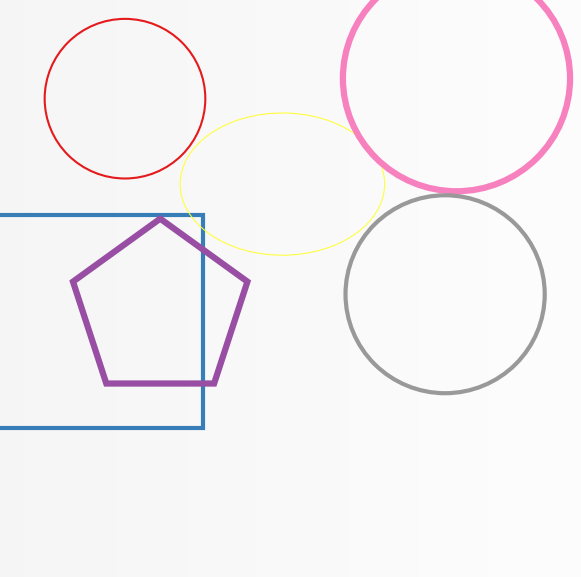[{"shape": "circle", "thickness": 1, "radius": 0.69, "center": [0.215, 0.828]}, {"shape": "square", "thickness": 2, "radius": 0.92, "center": [0.165, 0.443]}, {"shape": "pentagon", "thickness": 3, "radius": 0.79, "center": [0.276, 0.463]}, {"shape": "oval", "thickness": 0.5, "radius": 0.88, "center": [0.486, 0.68]}, {"shape": "circle", "thickness": 3, "radius": 0.98, "center": [0.785, 0.863]}, {"shape": "circle", "thickness": 2, "radius": 0.86, "center": [0.766, 0.49]}]